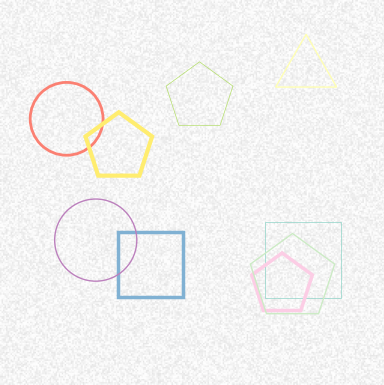[{"shape": "square", "thickness": 0.5, "radius": 0.49, "center": [0.788, 0.325]}, {"shape": "triangle", "thickness": 1, "radius": 0.46, "center": [0.795, 0.82]}, {"shape": "circle", "thickness": 2, "radius": 0.47, "center": [0.173, 0.691]}, {"shape": "square", "thickness": 2.5, "radius": 0.43, "center": [0.391, 0.313]}, {"shape": "pentagon", "thickness": 0.5, "radius": 0.46, "center": [0.518, 0.748]}, {"shape": "pentagon", "thickness": 2.5, "radius": 0.41, "center": [0.733, 0.26]}, {"shape": "circle", "thickness": 1, "radius": 0.53, "center": [0.249, 0.376]}, {"shape": "pentagon", "thickness": 1, "radius": 0.58, "center": [0.76, 0.278]}, {"shape": "pentagon", "thickness": 3, "radius": 0.46, "center": [0.309, 0.617]}]